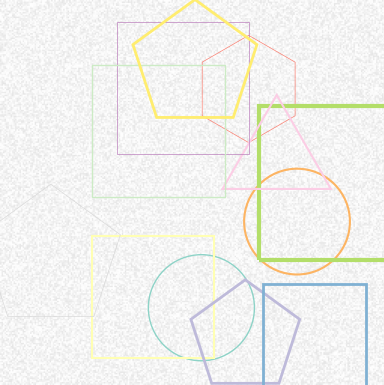[{"shape": "circle", "thickness": 1, "radius": 0.69, "center": [0.523, 0.201]}, {"shape": "square", "thickness": 1.5, "radius": 0.8, "center": [0.397, 0.228]}, {"shape": "pentagon", "thickness": 2, "radius": 0.74, "center": [0.637, 0.125]}, {"shape": "hexagon", "thickness": 0.5, "radius": 0.7, "center": [0.646, 0.769]}, {"shape": "square", "thickness": 2, "radius": 0.67, "center": [0.817, 0.126]}, {"shape": "circle", "thickness": 1.5, "radius": 0.69, "center": [0.771, 0.424]}, {"shape": "square", "thickness": 3, "radius": 1.0, "center": [0.873, 0.525]}, {"shape": "triangle", "thickness": 1.5, "radius": 0.81, "center": [0.719, 0.591]}, {"shape": "pentagon", "thickness": 0.5, "radius": 0.95, "center": [0.132, 0.332]}, {"shape": "square", "thickness": 0.5, "radius": 0.86, "center": [0.475, 0.771]}, {"shape": "square", "thickness": 1, "radius": 0.86, "center": [0.411, 0.659]}, {"shape": "pentagon", "thickness": 2, "radius": 0.85, "center": [0.506, 0.832]}]